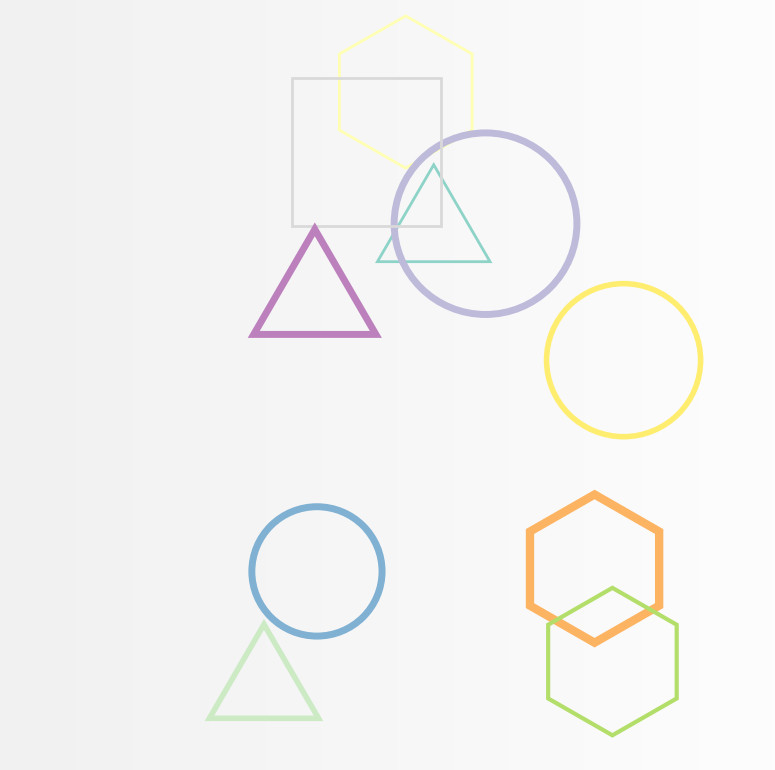[{"shape": "triangle", "thickness": 1, "radius": 0.42, "center": [0.56, 0.702]}, {"shape": "hexagon", "thickness": 1, "radius": 0.49, "center": [0.524, 0.88]}, {"shape": "circle", "thickness": 2.5, "radius": 0.59, "center": [0.626, 0.71]}, {"shape": "circle", "thickness": 2.5, "radius": 0.42, "center": [0.409, 0.258]}, {"shape": "hexagon", "thickness": 3, "radius": 0.48, "center": [0.767, 0.262]}, {"shape": "hexagon", "thickness": 1.5, "radius": 0.48, "center": [0.79, 0.141]}, {"shape": "square", "thickness": 1, "radius": 0.48, "center": [0.473, 0.803]}, {"shape": "triangle", "thickness": 2.5, "radius": 0.45, "center": [0.406, 0.611]}, {"shape": "triangle", "thickness": 2, "radius": 0.41, "center": [0.341, 0.108]}, {"shape": "circle", "thickness": 2, "radius": 0.5, "center": [0.805, 0.532]}]